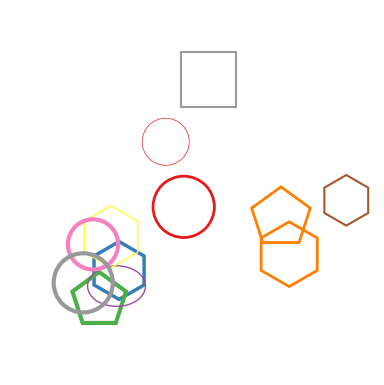[{"shape": "circle", "thickness": 0.5, "radius": 0.31, "center": [0.43, 0.632]}, {"shape": "circle", "thickness": 2, "radius": 0.4, "center": [0.477, 0.463]}, {"shape": "hexagon", "thickness": 2.5, "radius": 0.38, "center": [0.309, 0.297]}, {"shape": "pentagon", "thickness": 3, "radius": 0.37, "center": [0.258, 0.22]}, {"shape": "oval", "thickness": 1, "radius": 0.38, "center": [0.303, 0.257]}, {"shape": "hexagon", "thickness": 2, "radius": 0.42, "center": [0.751, 0.34]}, {"shape": "pentagon", "thickness": 2, "radius": 0.4, "center": [0.73, 0.435]}, {"shape": "hexagon", "thickness": 1, "radius": 0.4, "center": [0.288, 0.385]}, {"shape": "hexagon", "thickness": 1.5, "radius": 0.33, "center": [0.899, 0.48]}, {"shape": "circle", "thickness": 3, "radius": 0.33, "center": [0.242, 0.365]}, {"shape": "square", "thickness": 1.5, "radius": 0.36, "center": [0.541, 0.794]}, {"shape": "circle", "thickness": 3, "radius": 0.38, "center": [0.216, 0.265]}]